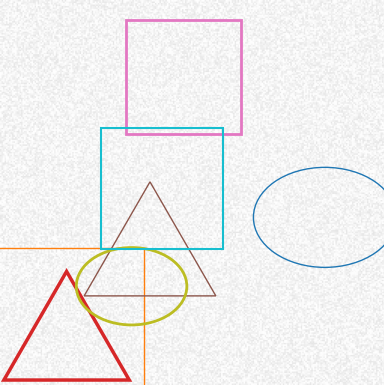[{"shape": "oval", "thickness": 1, "radius": 0.93, "center": [0.844, 0.435]}, {"shape": "square", "thickness": 1, "radius": 0.94, "center": [0.185, 0.169]}, {"shape": "triangle", "thickness": 2.5, "radius": 0.94, "center": [0.173, 0.107]}, {"shape": "triangle", "thickness": 1, "radius": 0.99, "center": [0.39, 0.33]}, {"shape": "square", "thickness": 2, "radius": 0.74, "center": [0.477, 0.8]}, {"shape": "oval", "thickness": 2, "radius": 0.72, "center": [0.342, 0.256]}, {"shape": "square", "thickness": 1.5, "radius": 0.79, "center": [0.421, 0.511]}]